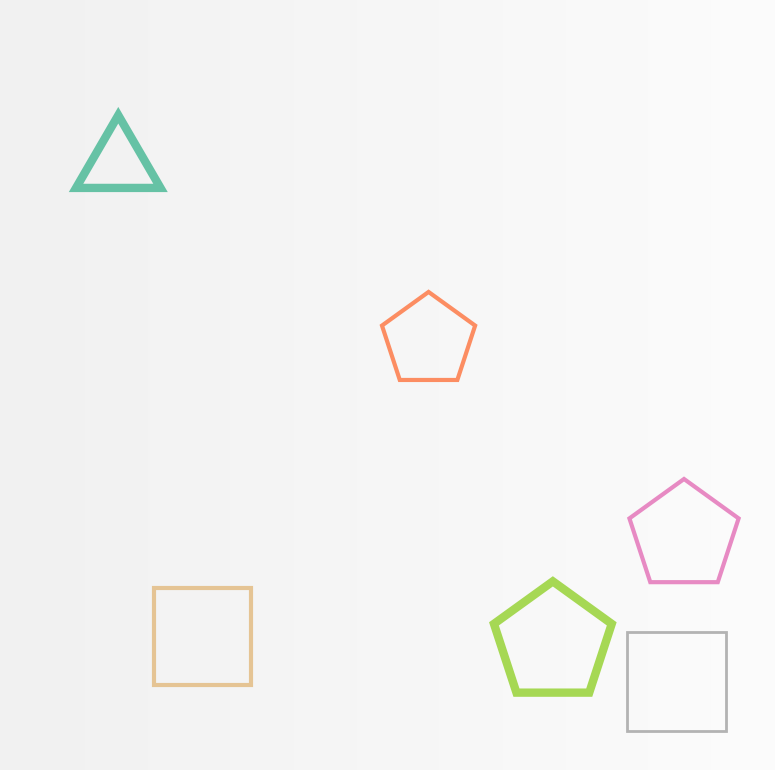[{"shape": "triangle", "thickness": 3, "radius": 0.31, "center": [0.153, 0.787]}, {"shape": "pentagon", "thickness": 1.5, "radius": 0.32, "center": [0.553, 0.558]}, {"shape": "pentagon", "thickness": 1.5, "radius": 0.37, "center": [0.883, 0.304]}, {"shape": "pentagon", "thickness": 3, "radius": 0.4, "center": [0.713, 0.165]}, {"shape": "square", "thickness": 1.5, "radius": 0.31, "center": [0.261, 0.173]}, {"shape": "square", "thickness": 1, "radius": 0.32, "center": [0.873, 0.115]}]